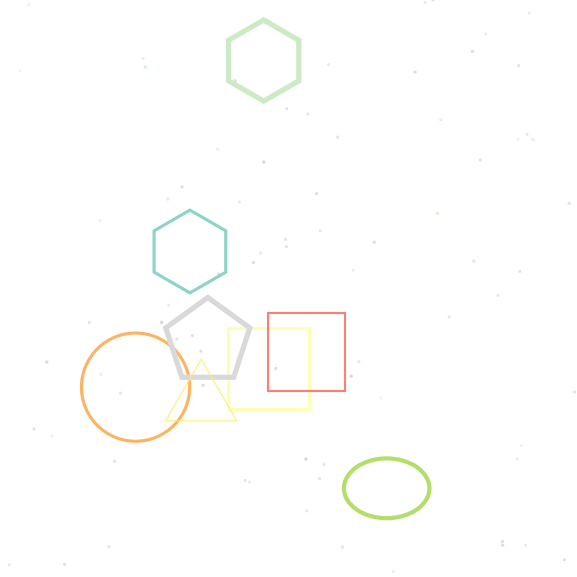[{"shape": "hexagon", "thickness": 1.5, "radius": 0.36, "center": [0.329, 0.564]}, {"shape": "square", "thickness": 1.5, "radius": 0.35, "center": [0.465, 0.361]}, {"shape": "square", "thickness": 1, "radius": 0.34, "center": [0.531, 0.39]}, {"shape": "circle", "thickness": 1.5, "radius": 0.47, "center": [0.235, 0.329]}, {"shape": "oval", "thickness": 2, "radius": 0.37, "center": [0.67, 0.154]}, {"shape": "pentagon", "thickness": 2.5, "radius": 0.38, "center": [0.36, 0.408]}, {"shape": "hexagon", "thickness": 2.5, "radius": 0.35, "center": [0.457, 0.894]}, {"shape": "triangle", "thickness": 0.5, "radius": 0.36, "center": [0.348, 0.306]}]